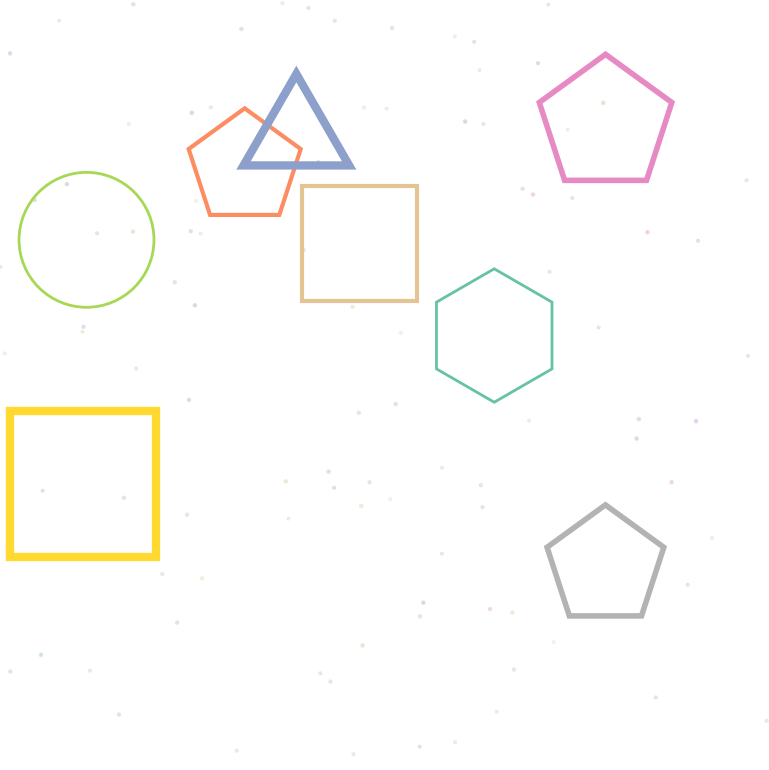[{"shape": "hexagon", "thickness": 1, "radius": 0.43, "center": [0.642, 0.564]}, {"shape": "pentagon", "thickness": 1.5, "radius": 0.38, "center": [0.318, 0.783]}, {"shape": "triangle", "thickness": 3, "radius": 0.4, "center": [0.385, 0.825]}, {"shape": "pentagon", "thickness": 2, "radius": 0.45, "center": [0.786, 0.839]}, {"shape": "circle", "thickness": 1, "radius": 0.44, "center": [0.112, 0.689]}, {"shape": "square", "thickness": 3, "radius": 0.47, "center": [0.107, 0.372]}, {"shape": "square", "thickness": 1.5, "radius": 0.37, "center": [0.466, 0.684]}, {"shape": "pentagon", "thickness": 2, "radius": 0.4, "center": [0.786, 0.265]}]